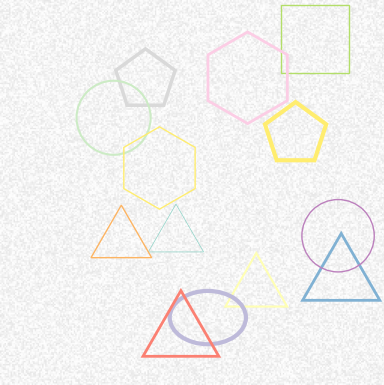[{"shape": "triangle", "thickness": 0.5, "radius": 0.41, "center": [0.457, 0.387]}, {"shape": "triangle", "thickness": 1.5, "radius": 0.46, "center": [0.666, 0.25]}, {"shape": "oval", "thickness": 3, "radius": 0.49, "center": [0.54, 0.175]}, {"shape": "triangle", "thickness": 2, "radius": 0.57, "center": [0.47, 0.131]}, {"shape": "triangle", "thickness": 2, "radius": 0.58, "center": [0.886, 0.278]}, {"shape": "triangle", "thickness": 1, "radius": 0.45, "center": [0.315, 0.376]}, {"shape": "square", "thickness": 1, "radius": 0.44, "center": [0.819, 0.899]}, {"shape": "hexagon", "thickness": 2, "radius": 0.59, "center": [0.643, 0.798]}, {"shape": "pentagon", "thickness": 2.5, "radius": 0.4, "center": [0.378, 0.792]}, {"shape": "circle", "thickness": 1, "radius": 0.47, "center": [0.878, 0.388]}, {"shape": "circle", "thickness": 1.5, "radius": 0.48, "center": [0.295, 0.694]}, {"shape": "pentagon", "thickness": 3, "radius": 0.42, "center": [0.768, 0.651]}, {"shape": "hexagon", "thickness": 1, "radius": 0.53, "center": [0.414, 0.564]}]